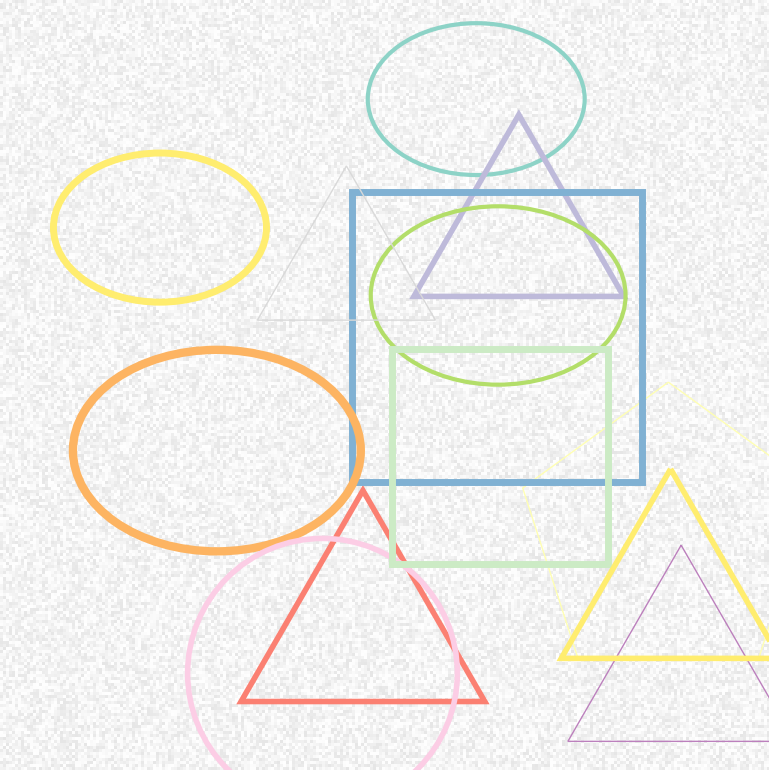[{"shape": "oval", "thickness": 1.5, "radius": 0.7, "center": [0.618, 0.871]}, {"shape": "pentagon", "thickness": 0.5, "radius": 0.99, "center": [0.868, 0.305]}, {"shape": "triangle", "thickness": 2, "radius": 0.79, "center": [0.674, 0.694]}, {"shape": "triangle", "thickness": 2, "radius": 0.91, "center": [0.471, 0.18]}, {"shape": "square", "thickness": 2.5, "radius": 0.94, "center": [0.645, 0.563]}, {"shape": "oval", "thickness": 3, "radius": 0.93, "center": [0.282, 0.415]}, {"shape": "oval", "thickness": 1.5, "radius": 0.83, "center": [0.647, 0.616]}, {"shape": "circle", "thickness": 2, "radius": 0.88, "center": [0.419, 0.126]}, {"shape": "triangle", "thickness": 0.5, "radius": 0.67, "center": [0.45, 0.651]}, {"shape": "triangle", "thickness": 0.5, "radius": 0.85, "center": [0.885, 0.122]}, {"shape": "square", "thickness": 2.5, "radius": 0.7, "center": [0.649, 0.408]}, {"shape": "triangle", "thickness": 2, "radius": 0.82, "center": [0.871, 0.227]}, {"shape": "oval", "thickness": 2.5, "radius": 0.69, "center": [0.208, 0.704]}]